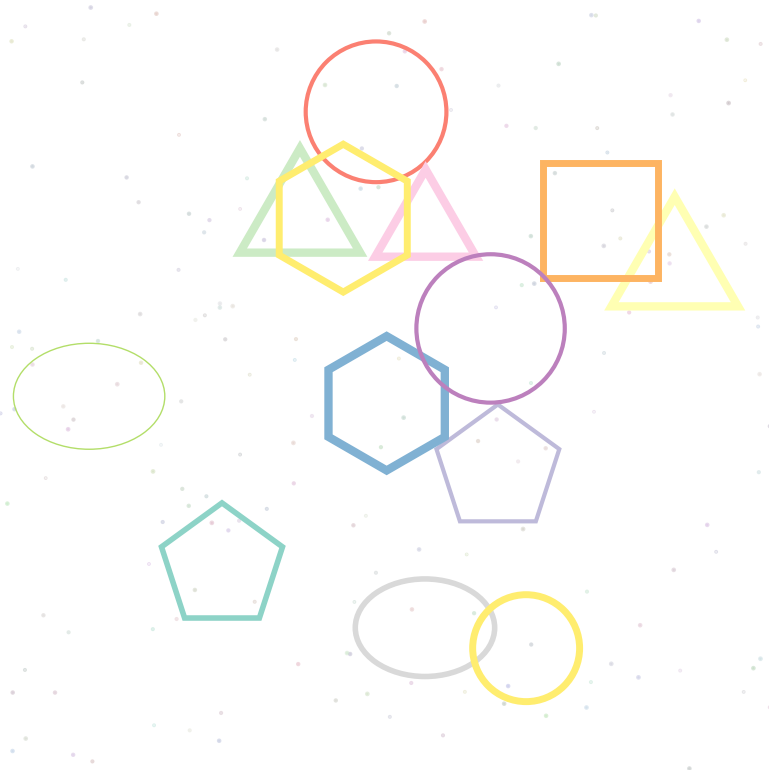[{"shape": "pentagon", "thickness": 2, "radius": 0.41, "center": [0.288, 0.264]}, {"shape": "triangle", "thickness": 3, "radius": 0.47, "center": [0.876, 0.65]}, {"shape": "pentagon", "thickness": 1.5, "radius": 0.42, "center": [0.647, 0.391]}, {"shape": "circle", "thickness": 1.5, "radius": 0.46, "center": [0.488, 0.855]}, {"shape": "hexagon", "thickness": 3, "radius": 0.44, "center": [0.502, 0.476]}, {"shape": "square", "thickness": 2.5, "radius": 0.37, "center": [0.78, 0.714]}, {"shape": "oval", "thickness": 0.5, "radius": 0.49, "center": [0.116, 0.485]}, {"shape": "triangle", "thickness": 3, "radius": 0.38, "center": [0.553, 0.704]}, {"shape": "oval", "thickness": 2, "radius": 0.45, "center": [0.552, 0.185]}, {"shape": "circle", "thickness": 1.5, "radius": 0.48, "center": [0.637, 0.573]}, {"shape": "triangle", "thickness": 3, "radius": 0.45, "center": [0.39, 0.717]}, {"shape": "hexagon", "thickness": 2.5, "radius": 0.48, "center": [0.446, 0.717]}, {"shape": "circle", "thickness": 2.5, "radius": 0.35, "center": [0.683, 0.158]}]